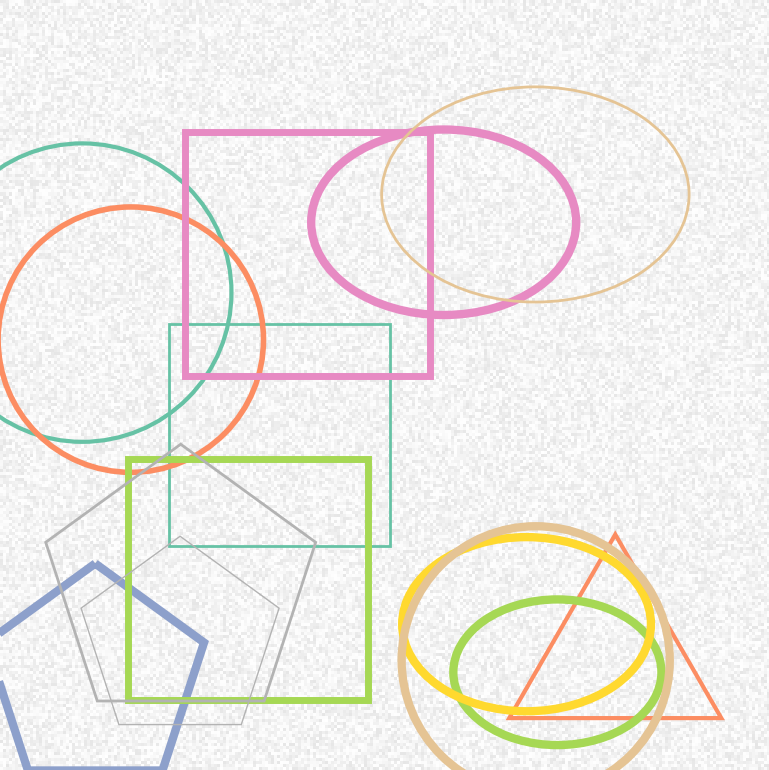[{"shape": "circle", "thickness": 1.5, "radius": 0.97, "center": [0.107, 0.62]}, {"shape": "square", "thickness": 1, "radius": 0.72, "center": [0.363, 0.435]}, {"shape": "circle", "thickness": 2, "radius": 0.86, "center": [0.17, 0.559]}, {"shape": "triangle", "thickness": 1.5, "radius": 0.79, "center": [0.799, 0.147]}, {"shape": "pentagon", "thickness": 3, "radius": 0.74, "center": [0.124, 0.12]}, {"shape": "square", "thickness": 2.5, "radius": 0.79, "center": [0.4, 0.67]}, {"shape": "oval", "thickness": 3, "radius": 0.86, "center": [0.576, 0.711]}, {"shape": "square", "thickness": 2.5, "radius": 0.78, "center": [0.322, 0.248]}, {"shape": "oval", "thickness": 3, "radius": 0.68, "center": [0.724, 0.127]}, {"shape": "oval", "thickness": 3, "radius": 0.81, "center": [0.684, 0.189]}, {"shape": "oval", "thickness": 1, "radius": 1.0, "center": [0.695, 0.747]}, {"shape": "circle", "thickness": 3, "radius": 0.87, "center": [0.696, 0.142]}, {"shape": "pentagon", "thickness": 1, "radius": 0.92, "center": [0.235, 0.239]}, {"shape": "pentagon", "thickness": 0.5, "radius": 0.68, "center": [0.234, 0.168]}]